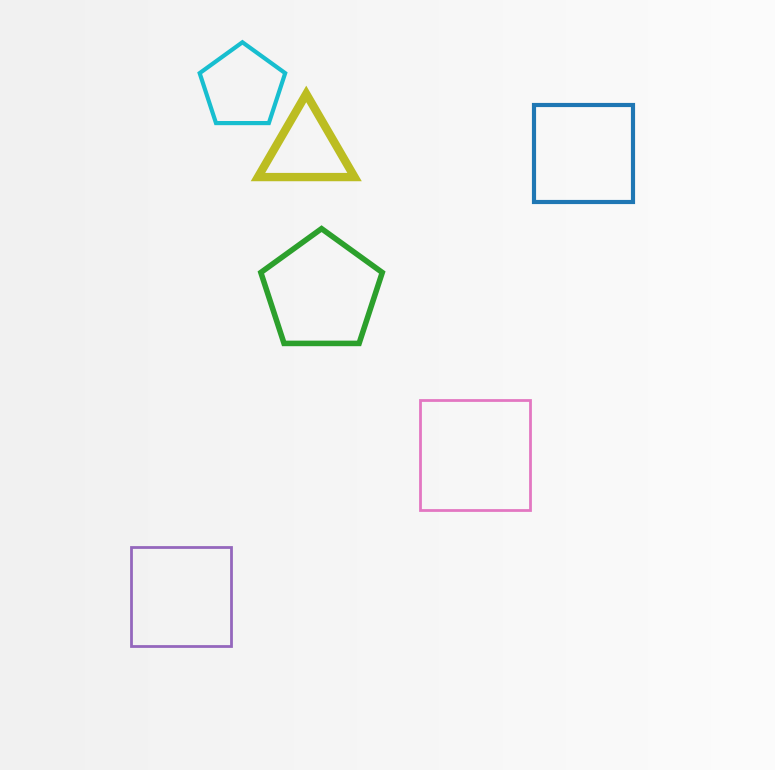[{"shape": "square", "thickness": 1.5, "radius": 0.32, "center": [0.753, 0.801]}, {"shape": "pentagon", "thickness": 2, "radius": 0.41, "center": [0.415, 0.621]}, {"shape": "square", "thickness": 1, "radius": 0.32, "center": [0.234, 0.225]}, {"shape": "square", "thickness": 1, "radius": 0.35, "center": [0.613, 0.409]}, {"shape": "triangle", "thickness": 3, "radius": 0.36, "center": [0.395, 0.806]}, {"shape": "pentagon", "thickness": 1.5, "radius": 0.29, "center": [0.313, 0.887]}]